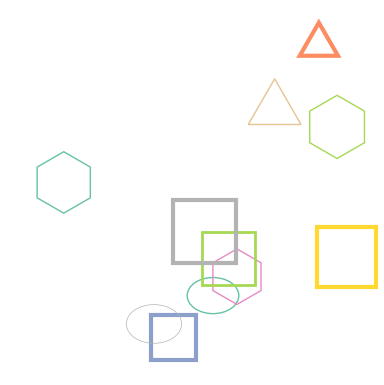[{"shape": "oval", "thickness": 1, "radius": 0.34, "center": [0.553, 0.232]}, {"shape": "hexagon", "thickness": 1, "radius": 0.4, "center": [0.166, 0.526]}, {"shape": "triangle", "thickness": 3, "radius": 0.29, "center": [0.828, 0.884]}, {"shape": "square", "thickness": 3, "radius": 0.29, "center": [0.45, 0.123]}, {"shape": "hexagon", "thickness": 1, "radius": 0.36, "center": [0.615, 0.281]}, {"shape": "hexagon", "thickness": 1, "radius": 0.41, "center": [0.876, 0.67]}, {"shape": "square", "thickness": 2, "radius": 0.34, "center": [0.594, 0.329]}, {"shape": "square", "thickness": 3, "radius": 0.39, "center": [0.9, 0.333]}, {"shape": "triangle", "thickness": 1, "radius": 0.4, "center": [0.713, 0.716]}, {"shape": "square", "thickness": 3, "radius": 0.41, "center": [0.531, 0.398]}, {"shape": "oval", "thickness": 0.5, "radius": 0.36, "center": [0.4, 0.159]}]